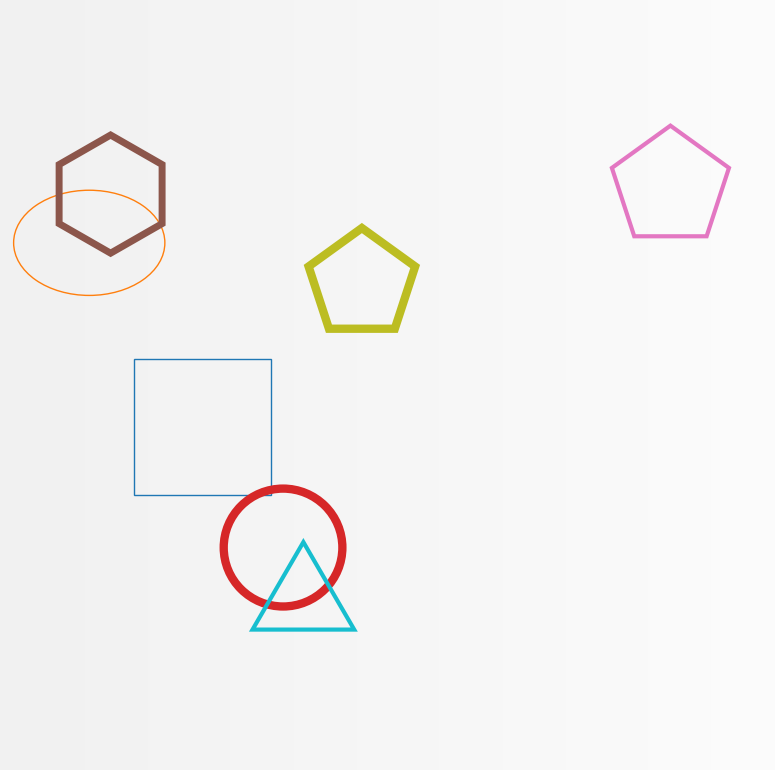[{"shape": "square", "thickness": 0.5, "radius": 0.44, "center": [0.261, 0.445]}, {"shape": "oval", "thickness": 0.5, "radius": 0.49, "center": [0.115, 0.685]}, {"shape": "circle", "thickness": 3, "radius": 0.38, "center": [0.365, 0.289]}, {"shape": "hexagon", "thickness": 2.5, "radius": 0.38, "center": [0.143, 0.748]}, {"shape": "pentagon", "thickness": 1.5, "radius": 0.4, "center": [0.865, 0.757]}, {"shape": "pentagon", "thickness": 3, "radius": 0.36, "center": [0.467, 0.632]}, {"shape": "triangle", "thickness": 1.5, "radius": 0.38, "center": [0.391, 0.22]}]